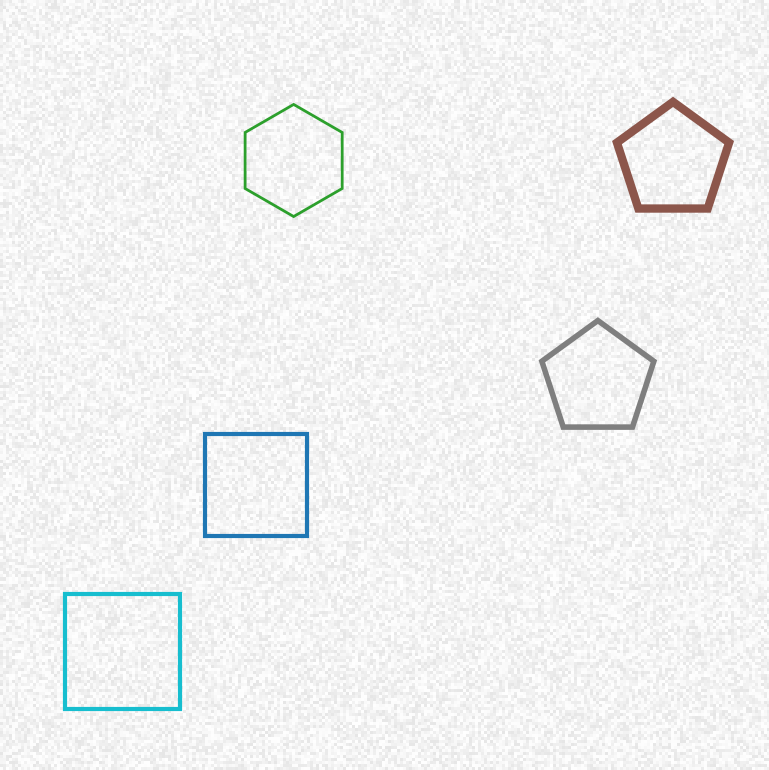[{"shape": "square", "thickness": 1.5, "radius": 0.33, "center": [0.332, 0.37]}, {"shape": "hexagon", "thickness": 1, "radius": 0.36, "center": [0.381, 0.792]}, {"shape": "pentagon", "thickness": 3, "radius": 0.38, "center": [0.874, 0.791]}, {"shape": "pentagon", "thickness": 2, "radius": 0.38, "center": [0.776, 0.507]}, {"shape": "square", "thickness": 1.5, "radius": 0.37, "center": [0.16, 0.154]}]